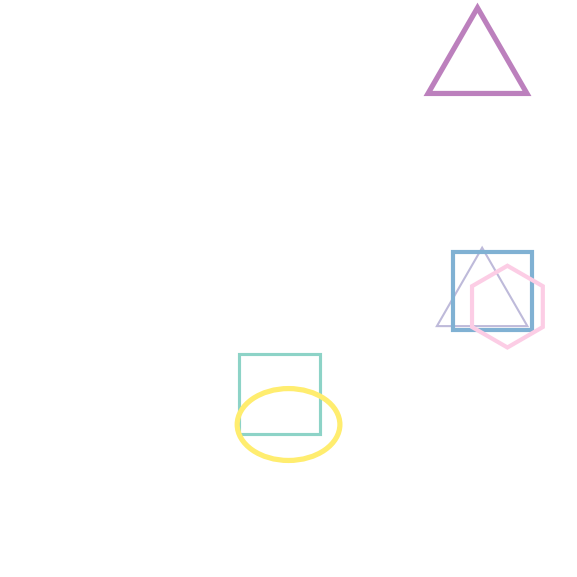[{"shape": "square", "thickness": 1.5, "radius": 0.35, "center": [0.484, 0.317]}, {"shape": "triangle", "thickness": 1, "radius": 0.45, "center": [0.835, 0.48]}, {"shape": "square", "thickness": 2, "radius": 0.34, "center": [0.853, 0.495]}, {"shape": "hexagon", "thickness": 2, "radius": 0.35, "center": [0.879, 0.468]}, {"shape": "triangle", "thickness": 2.5, "radius": 0.49, "center": [0.827, 0.887]}, {"shape": "oval", "thickness": 2.5, "radius": 0.44, "center": [0.5, 0.264]}]